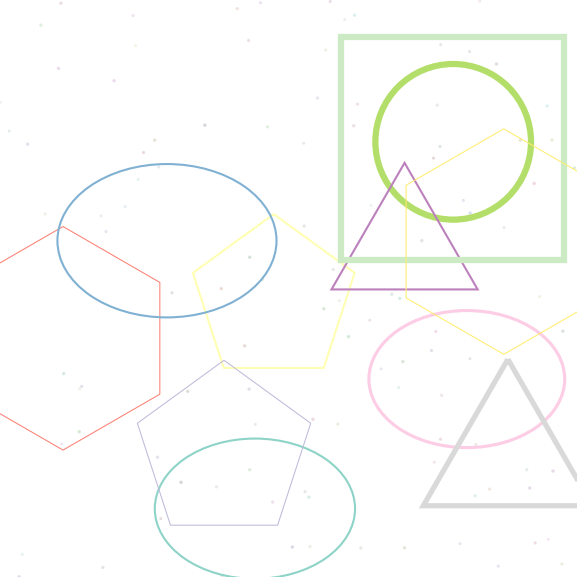[{"shape": "oval", "thickness": 1, "radius": 0.87, "center": [0.441, 0.118]}, {"shape": "pentagon", "thickness": 1, "radius": 0.74, "center": [0.474, 0.481]}, {"shape": "pentagon", "thickness": 0.5, "radius": 0.79, "center": [0.388, 0.217]}, {"shape": "hexagon", "thickness": 0.5, "radius": 0.97, "center": [0.109, 0.413]}, {"shape": "oval", "thickness": 1, "radius": 0.95, "center": [0.289, 0.582]}, {"shape": "circle", "thickness": 3, "radius": 0.67, "center": [0.785, 0.754]}, {"shape": "oval", "thickness": 1.5, "radius": 0.85, "center": [0.808, 0.343]}, {"shape": "triangle", "thickness": 2.5, "radius": 0.85, "center": [0.879, 0.208]}, {"shape": "triangle", "thickness": 1, "radius": 0.73, "center": [0.701, 0.571]}, {"shape": "square", "thickness": 3, "radius": 0.97, "center": [0.784, 0.741]}, {"shape": "hexagon", "thickness": 0.5, "radius": 0.98, "center": [0.872, 0.581]}]